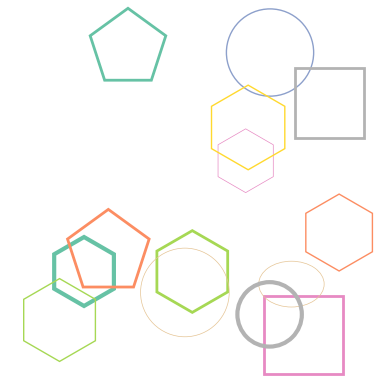[{"shape": "pentagon", "thickness": 2, "radius": 0.52, "center": [0.332, 0.875]}, {"shape": "hexagon", "thickness": 3, "radius": 0.45, "center": [0.218, 0.295]}, {"shape": "hexagon", "thickness": 1, "radius": 0.5, "center": [0.881, 0.396]}, {"shape": "pentagon", "thickness": 2, "radius": 0.56, "center": [0.281, 0.345]}, {"shape": "circle", "thickness": 1, "radius": 0.57, "center": [0.701, 0.864]}, {"shape": "hexagon", "thickness": 0.5, "radius": 0.41, "center": [0.638, 0.583]}, {"shape": "square", "thickness": 2, "radius": 0.51, "center": [0.788, 0.13]}, {"shape": "hexagon", "thickness": 1, "radius": 0.54, "center": [0.155, 0.169]}, {"shape": "hexagon", "thickness": 2, "radius": 0.53, "center": [0.499, 0.295]}, {"shape": "hexagon", "thickness": 1, "radius": 0.55, "center": [0.645, 0.669]}, {"shape": "oval", "thickness": 0.5, "radius": 0.42, "center": [0.757, 0.262]}, {"shape": "circle", "thickness": 0.5, "radius": 0.58, "center": [0.48, 0.24]}, {"shape": "circle", "thickness": 3, "radius": 0.42, "center": [0.7, 0.183]}, {"shape": "square", "thickness": 2, "radius": 0.45, "center": [0.855, 0.732]}]